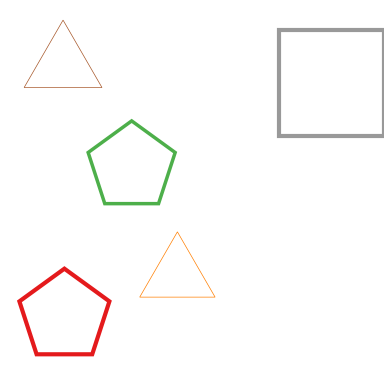[{"shape": "pentagon", "thickness": 3, "radius": 0.61, "center": [0.167, 0.179]}, {"shape": "pentagon", "thickness": 2.5, "radius": 0.59, "center": [0.342, 0.567]}, {"shape": "triangle", "thickness": 0.5, "radius": 0.57, "center": [0.461, 0.285]}, {"shape": "triangle", "thickness": 0.5, "radius": 0.58, "center": [0.164, 0.831]}, {"shape": "square", "thickness": 3, "radius": 0.68, "center": [0.862, 0.785]}]